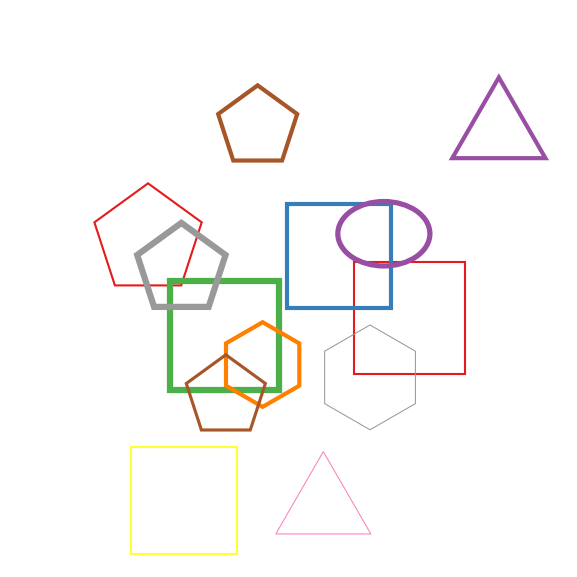[{"shape": "square", "thickness": 1, "radius": 0.48, "center": [0.709, 0.449]}, {"shape": "pentagon", "thickness": 1, "radius": 0.49, "center": [0.256, 0.584]}, {"shape": "square", "thickness": 2, "radius": 0.45, "center": [0.587, 0.555]}, {"shape": "square", "thickness": 3, "radius": 0.47, "center": [0.388, 0.418]}, {"shape": "oval", "thickness": 2.5, "radius": 0.4, "center": [0.665, 0.594]}, {"shape": "triangle", "thickness": 2, "radius": 0.47, "center": [0.864, 0.772]}, {"shape": "hexagon", "thickness": 2, "radius": 0.37, "center": [0.455, 0.368]}, {"shape": "square", "thickness": 1, "radius": 0.46, "center": [0.319, 0.133]}, {"shape": "pentagon", "thickness": 2, "radius": 0.36, "center": [0.446, 0.779]}, {"shape": "pentagon", "thickness": 1.5, "radius": 0.36, "center": [0.391, 0.313]}, {"shape": "triangle", "thickness": 0.5, "radius": 0.48, "center": [0.56, 0.122]}, {"shape": "pentagon", "thickness": 3, "radius": 0.4, "center": [0.314, 0.533]}, {"shape": "hexagon", "thickness": 0.5, "radius": 0.45, "center": [0.641, 0.346]}]